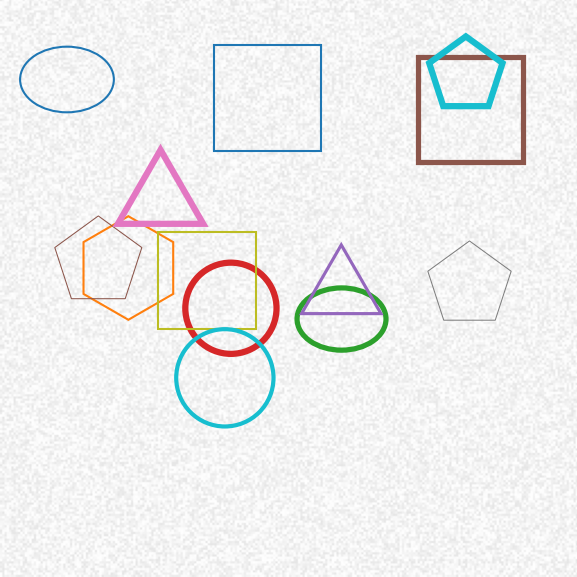[{"shape": "square", "thickness": 1, "radius": 0.46, "center": [0.463, 0.829]}, {"shape": "oval", "thickness": 1, "radius": 0.41, "center": [0.116, 0.861]}, {"shape": "hexagon", "thickness": 1, "radius": 0.45, "center": [0.222, 0.535]}, {"shape": "oval", "thickness": 2.5, "radius": 0.39, "center": [0.591, 0.447]}, {"shape": "circle", "thickness": 3, "radius": 0.39, "center": [0.4, 0.465]}, {"shape": "triangle", "thickness": 1.5, "radius": 0.4, "center": [0.591, 0.496]}, {"shape": "pentagon", "thickness": 0.5, "radius": 0.4, "center": [0.17, 0.546]}, {"shape": "square", "thickness": 2.5, "radius": 0.46, "center": [0.814, 0.809]}, {"shape": "triangle", "thickness": 3, "radius": 0.43, "center": [0.278, 0.654]}, {"shape": "pentagon", "thickness": 0.5, "radius": 0.38, "center": [0.813, 0.506]}, {"shape": "square", "thickness": 1, "radius": 0.42, "center": [0.359, 0.514]}, {"shape": "pentagon", "thickness": 3, "radius": 0.33, "center": [0.807, 0.869]}, {"shape": "circle", "thickness": 2, "radius": 0.42, "center": [0.389, 0.345]}]